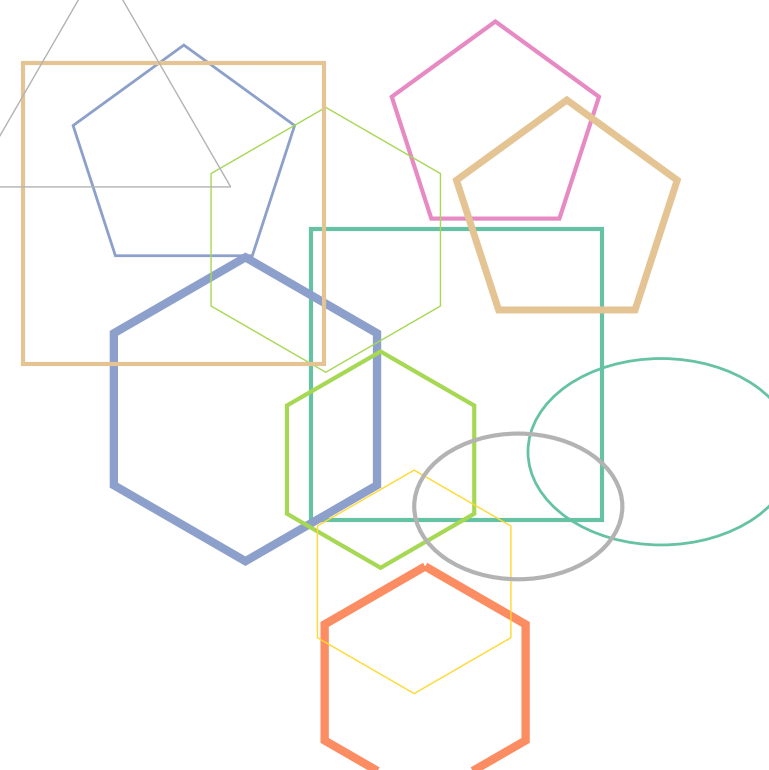[{"shape": "oval", "thickness": 1, "radius": 0.86, "center": [0.859, 0.413]}, {"shape": "square", "thickness": 1.5, "radius": 0.94, "center": [0.593, 0.514]}, {"shape": "hexagon", "thickness": 3, "radius": 0.75, "center": [0.552, 0.114]}, {"shape": "hexagon", "thickness": 3, "radius": 0.99, "center": [0.319, 0.469]}, {"shape": "pentagon", "thickness": 1, "radius": 0.76, "center": [0.239, 0.79]}, {"shape": "pentagon", "thickness": 1.5, "radius": 0.71, "center": [0.643, 0.831]}, {"shape": "hexagon", "thickness": 1.5, "radius": 0.7, "center": [0.494, 0.403]}, {"shape": "hexagon", "thickness": 0.5, "radius": 0.86, "center": [0.423, 0.689]}, {"shape": "hexagon", "thickness": 0.5, "radius": 0.73, "center": [0.538, 0.244]}, {"shape": "square", "thickness": 1.5, "radius": 0.98, "center": [0.225, 0.723]}, {"shape": "pentagon", "thickness": 2.5, "radius": 0.75, "center": [0.736, 0.719]}, {"shape": "oval", "thickness": 1.5, "radius": 0.68, "center": [0.673, 0.342]}, {"shape": "triangle", "thickness": 0.5, "radius": 0.98, "center": [0.131, 0.855]}]